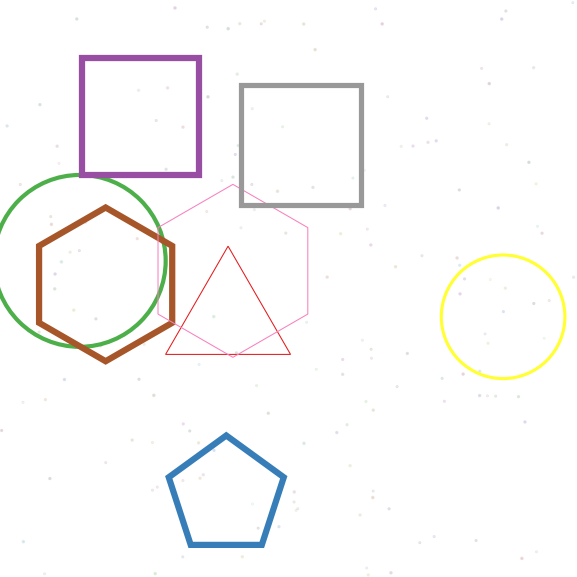[{"shape": "triangle", "thickness": 0.5, "radius": 0.62, "center": [0.395, 0.448]}, {"shape": "pentagon", "thickness": 3, "radius": 0.52, "center": [0.392, 0.14]}, {"shape": "circle", "thickness": 2, "radius": 0.74, "center": [0.138, 0.547]}, {"shape": "square", "thickness": 3, "radius": 0.51, "center": [0.244, 0.798]}, {"shape": "circle", "thickness": 1.5, "radius": 0.54, "center": [0.871, 0.451]}, {"shape": "hexagon", "thickness": 3, "radius": 0.67, "center": [0.183, 0.507]}, {"shape": "hexagon", "thickness": 0.5, "radius": 0.75, "center": [0.403, 0.53]}, {"shape": "square", "thickness": 2.5, "radius": 0.52, "center": [0.521, 0.748]}]